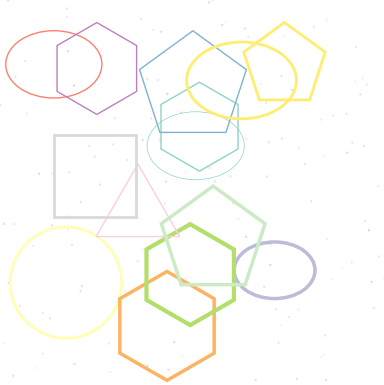[{"shape": "hexagon", "thickness": 1, "radius": 0.58, "center": [0.518, 0.671]}, {"shape": "oval", "thickness": 0.5, "radius": 0.63, "center": [0.508, 0.621]}, {"shape": "circle", "thickness": 2, "radius": 0.72, "center": [0.171, 0.266]}, {"shape": "oval", "thickness": 2.5, "radius": 0.53, "center": [0.713, 0.298]}, {"shape": "oval", "thickness": 1, "radius": 0.62, "center": [0.14, 0.833]}, {"shape": "pentagon", "thickness": 1, "radius": 0.73, "center": [0.501, 0.774]}, {"shape": "hexagon", "thickness": 2.5, "radius": 0.71, "center": [0.434, 0.153]}, {"shape": "hexagon", "thickness": 3, "radius": 0.66, "center": [0.494, 0.287]}, {"shape": "triangle", "thickness": 1, "radius": 0.63, "center": [0.358, 0.448]}, {"shape": "square", "thickness": 2, "radius": 0.53, "center": [0.248, 0.542]}, {"shape": "hexagon", "thickness": 1, "radius": 0.6, "center": [0.252, 0.822]}, {"shape": "pentagon", "thickness": 2.5, "radius": 0.71, "center": [0.554, 0.375]}, {"shape": "pentagon", "thickness": 2, "radius": 0.56, "center": [0.739, 0.83]}, {"shape": "oval", "thickness": 2, "radius": 0.71, "center": [0.627, 0.791]}]